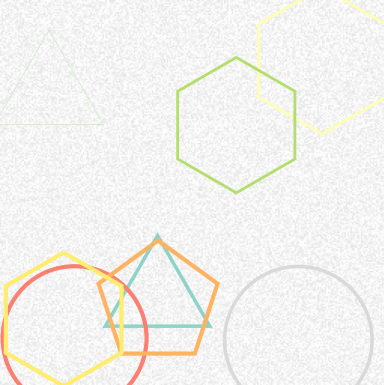[{"shape": "triangle", "thickness": 2.5, "radius": 0.78, "center": [0.409, 0.231]}, {"shape": "hexagon", "thickness": 2, "radius": 0.95, "center": [0.837, 0.843]}, {"shape": "circle", "thickness": 3, "radius": 0.93, "center": [0.194, 0.122]}, {"shape": "pentagon", "thickness": 3, "radius": 0.81, "center": [0.411, 0.213]}, {"shape": "hexagon", "thickness": 2, "radius": 0.88, "center": [0.614, 0.675]}, {"shape": "circle", "thickness": 2.5, "radius": 0.96, "center": [0.775, 0.116]}, {"shape": "triangle", "thickness": 0.5, "radius": 0.82, "center": [0.127, 0.758]}, {"shape": "hexagon", "thickness": 3, "radius": 0.87, "center": [0.165, 0.17]}]